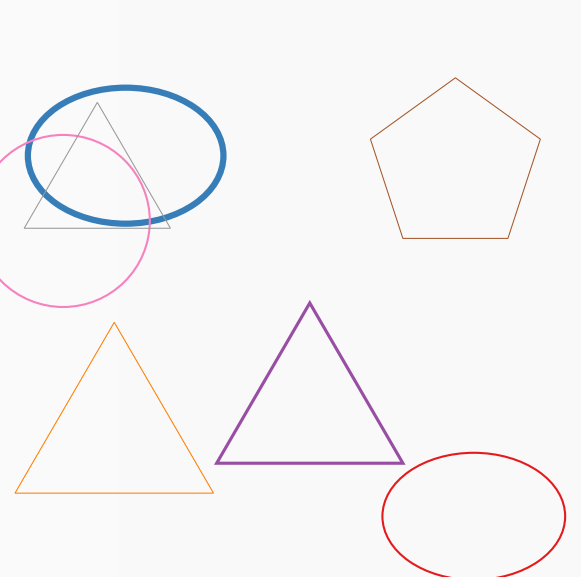[{"shape": "oval", "thickness": 1, "radius": 0.79, "center": [0.815, 0.105]}, {"shape": "oval", "thickness": 3, "radius": 0.84, "center": [0.216, 0.73]}, {"shape": "triangle", "thickness": 1.5, "radius": 0.92, "center": [0.533, 0.29]}, {"shape": "triangle", "thickness": 0.5, "radius": 0.99, "center": [0.197, 0.244]}, {"shape": "pentagon", "thickness": 0.5, "radius": 0.77, "center": [0.783, 0.711]}, {"shape": "circle", "thickness": 1, "radius": 0.74, "center": [0.109, 0.617]}, {"shape": "triangle", "thickness": 0.5, "radius": 0.73, "center": [0.167, 0.677]}]